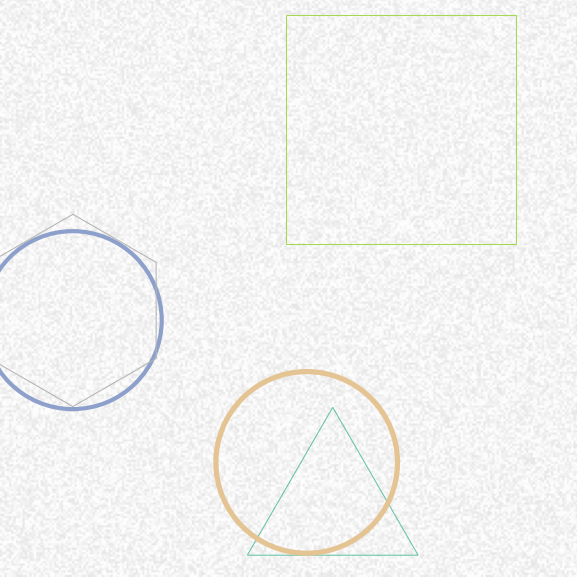[{"shape": "triangle", "thickness": 0.5, "radius": 0.85, "center": [0.576, 0.123]}, {"shape": "circle", "thickness": 2, "radius": 0.77, "center": [0.126, 0.445]}, {"shape": "square", "thickness": 0.5, "radius": 0.99, "center": [0.695, 0.775]}, {"shape": "circle", "thickness": 2.5, "radius": 0.79, "center": [0.531, 0.198]}, {"shape": "hexagon", "thickness": 0.5, "radius": 0.83, "center": [0.126, 0.462]}]